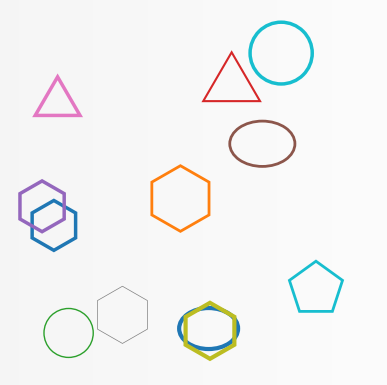[{"shape": "oval", "thickness": 3, "radius": 0.38, "center": [0.538, 0.147]}, {"shape": "hexagon", "thickness": 2.5, "radius": 0.32, "center": [0.139, 0.415]}, {"shape": "hexagon", "thickness": 2, "radius": 0.43, "center": [0.466, 0.484]}, {"shape": "circle", "thickness": 1, "radius": 0.32, "center": [0.177, 0.135]}, {"shape": "triangle", "thickness": 1.5, "radius": 0.42, "center": [0.598, 0.78]}, {"shape": "hexagon", "thickness": 2.5, "radius": 0.33, "center": [0.109, 0.464]}, {"shape": "oval", "thickness": 2, "radius": 0.42, "center": [0.677, 0.627]}, {"shape": "triangle", "thickness": 2.5, "radius": 0.33, "center": [0.149, 0.734]}, {"shape": "hexagon", "thickness": 0.5, "radius": 0.37, "center": [0.316, 0.182]}, {"shape": "hexagon", "thickness": 3, "radius": 0.36, "center": [0.542, 0.141]}, {"shape": "circle", "thickness": 2.5, "radius": 0.4, "center": [0.726, 0.862]}, {"shape": "pentagon", "thickness": 2, "radius": 0.36, "center": [0.815, 0.249]}]